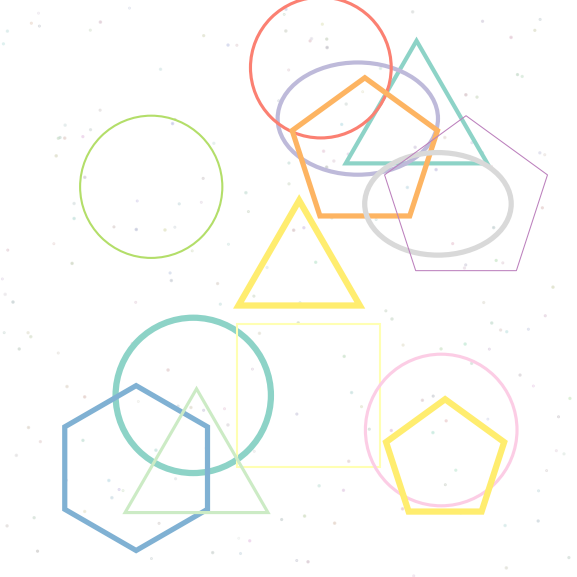[{"shape": "triangle", "thickness": 2, "radius": 0.71, "center": [0.721, 0.787]}, {"shape": "circle", "thickness": 3, "radius": 0.67, "center": [0.335, 0.314]}, {"shape": "square", "thickness": 1, "radius": 0.62, "center": [0.533, 0.314]}, {"shape": "oval", "thickness": 2, "radius": 0.69, "center": [0.62, 0.794]}, {"shape": "circle", "thickness": 1.5, "radius": 0.61, "center": [0.556, 0.882]}, {"shape": "hexagon", "thickness": 2.5, "radius": 0.71, "center": [0.236, 0.189]}, {"shape": "pentagon", "thickness": 2.5, "radius": 0.66, "center": [0.632, 0.732]}, {"shape": "circle", "thickness": 1, "radius": 0.62, "center": [0.262, 0.676]}, {"shape": "circle", "thickness": 1.5, "radius": 0.66, "center": [0.764, 0.255]}, {"shape": "oval", "thickness": 2.5, "radius": 0.63, "center": [0.758, 0.646]}, {"shape": "pentagon", "thickness": 0.5, "radius": 0.74, "center": [0.807, 0.65]}, {"shape": "triangle", "thickness": 1.5, "radius": 0.71, "center": [0.34, 0.183]}, {"shape": "pentagon", "thickness": 3, "radius": 0.54, "center": [0.771, 0.2]}, {"shape": "triangle", "thickness": 3, "radius": 0.61, "center": [0.518, 0.531]}]